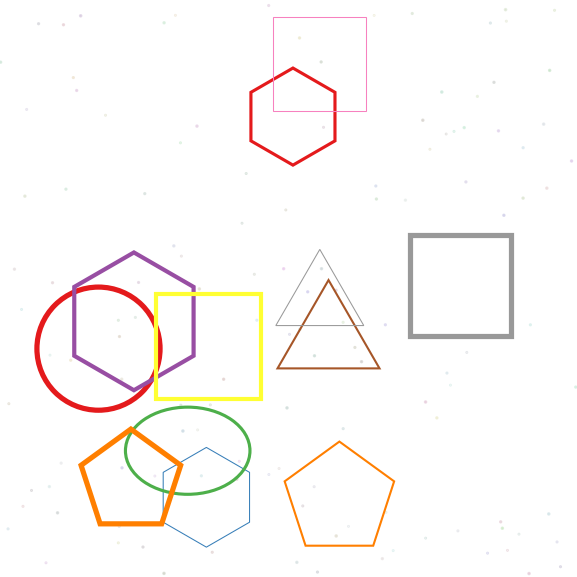[{"shape": "hexagon", "thickness": 1.5, "radius": 0.42, "center": [0.507, 0.797]}, {"shape": "circle", "thickness": 2.5, "radius": 0.53, "center": [0.171, 0.395]}, {"shape": "hexagon", "thickness": 0.5, "radius": 0.43, "center": [0.357, 0.138]}, {"shape": "oval", "thickness": 1.5, "radius": 0.54, "center": [0.325, 0.219]}, {"shape": "hexagon", "thickness": 2, "radius": 0.6, "center": [0.232, 0.443]}, {"shape": "pentagon", "thickness": 1, "radius": 0.5, "center": [0.588, 0.135]}, {"shape": "pentagon", "thickness": 2.5, "radius": 0.45, "center": [0.227, 0.165]}, {"shape": "square", "thickness": 2, "radius": 0.46, "center": [0.361, 0.399]}, {"shape": "triangle", "thickness": 1, "radius": 0.51, "center": [0.569, 0.412]}, {"shape": "square", "thickness": 0.5, "radius": 0.4, "center": [0.554, 0.888]}, {"shape": "triangle", "thickness": 0.5, "radius": 0.44, "center": [0.554, 0.479]}, {"shape": "square", "thickness": 2.5, "radius": 0.44, "center": [0.797, 0.504]}]